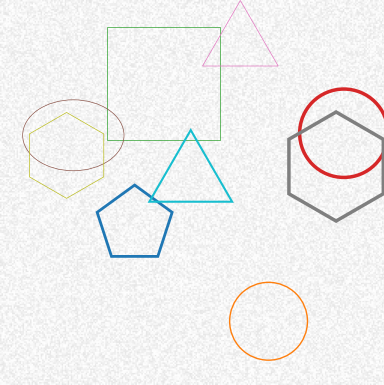[{"shape": "pentagon", "thickness": 2, "radius": 0.51, "center": [0.35, 0.417]}, {"shape": "circle", "thickness": 1, "radius": 0.51, "center": [0.698, 0.166]}, {"shape": "square", "thickness": 0.5, "radius": 0.73, "center": [0.425, 0.782]}, {"shape": "circle", "thickness": 2.5, "radius": 0.57, "center": [0.893, 0.654]}, {"shape": "oval", "thickness": 0.5, "radius": 0.66, "center": [0.19, 0.649]}, {"shape": "triangle", "thickness": 0.5, "radius": 0.57, "center": [0.624, 0.885]}, {"shape": "hexagon", "thickness": 2.5, "radius": 0.71, "center": [0.873, 0.567]}, {"shape": "hexagon", "thickness": 0.5, "radius": 0.56, "center": [0.173, 0.596]}, {"shape": "triangle", "thickness": 1.5, "radius": 0.62, "center": [0.495, 0.538]}]